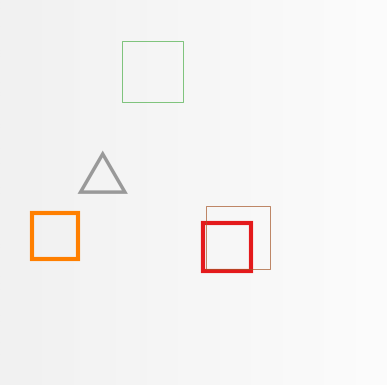[{"shape": "square", "thickness": 3, "radius": 0.31, "center": [0.587, 0.359]}, {"shape": "square", "thickness": 0.5, "radius": 0.4, "center": [0.394, 0.814]}, {"shape": "square", "thickness": 3, "radius": 0.3, "center": [0.142, 0.387]}, {"shape": "square", "thickness": 0.5, "radius": 0.41, "center": [0.614, 0.383]}, {"shape": "triangle", "thickness": 2.5, "radius": 0.33, "center": [0.265, 0.534]}]